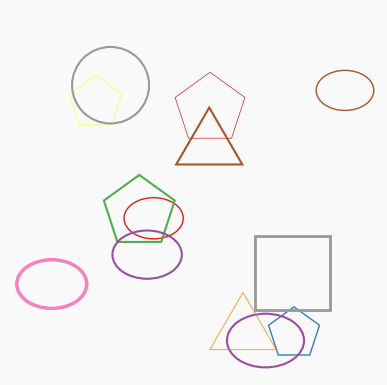[{"shape": "pentagon", "thickness": 0.5, "radius": 0.47, "center": [0.542, 0.718]}, {"shape": "oval", "thickness": 1, "radius": 0.38, "center": [0.397, 0.433]}, {"shape": "pentagon", "thickness": 1, "radius": 0.35, "center": [0.759, 0.134]}, {"shape": "pentagon", "thickness": 1.5, "radius": 0.48, "center": [0.36, 0.449]}, {"shape": "oval", "thickness": 1.5, "radius": 0.45, "center": [0.38, 0.339]}, {"shape": "oval", "thickness": 1.5, "radius": 0.5, "center": [0.685, 0.115]}, {"shape": "triangle", "thickness": 0.5, "radius": 0.5, "center": [0.627, 0.141]}, {"shape": "pentagon", "thickness": 0.5, "radius": 0.36, "center": [0.247, 0.733]}, {"shape": "oval", "thickness": 1, "radius": 0.37, "center": [0.89, 0.765]}, {"shape": "triangle", "thickness": 1.5, "radius": 0.49, "center": [0.54, 0.622]}, {"shape": "oval", "thickness": 2.5, "radius": 0.45, "center": [0.134, 0.262]}, {"shape": "square", "thickness": 2, "radius": 0.48, "center": [0.755, 0.29]}, {"shape": "circle", "thickness": 1.5, "radius": 0.5, "center": [0.285, 0.779]}]